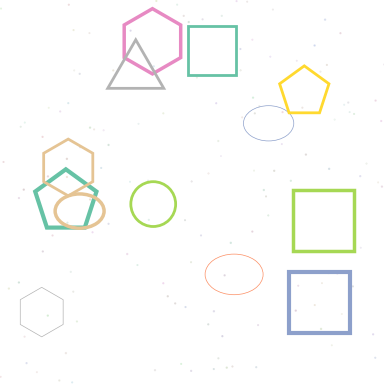[{"shape": "pentagon", "thickness": 3, "radius": 0.42, "center": [0.171, 0.477]}, {"shape": "square", "thickness": 2, "radius": 0.32, "center": [0.551, 0.868]}, {"shape": "oval", "thickness": 0.5, "radius": 0.38, "center": [0.608, 0.287]}, {"shape": "square", "thickness": 3, "radius": 0.4, "center": [0.83, 0.214]}, {"shape": "oval", "thickness": 0.5, "radius": 0.33, "center": [0.698, 0.68]}, {"shape": "hexagon", "thickness": 2.5, "radius": 0.42, "center": [0.396, 0.893]}, {"shape": "circle", "thickness": 2, "radius": 0.29, "center": [0.398, 0.47]}, {"shape": "square", "thickness": 2.5, "radius": 0.4, "center": [0.841, 0.427]}, {"shape": "pentagon", "thickness": 2, "radius": 0.34, "center": [0.79, 0.762]}, {"shape": "hexagon", "thickness": 2, "radius": 0.37, "center": [0.177, 0.565]}, {"shape": "oval", "thickness": 2.5, "radius": 0.32, "center": [0.207, 0.452]}, {"shape": "hexagon", "thickness": 0.5, "radius": 0.32, "center": [0.108, 0.189]}, {"shape": "triangle", "thickness": 2, "radius": 0.42, "center": [0.353, 0.813]}]